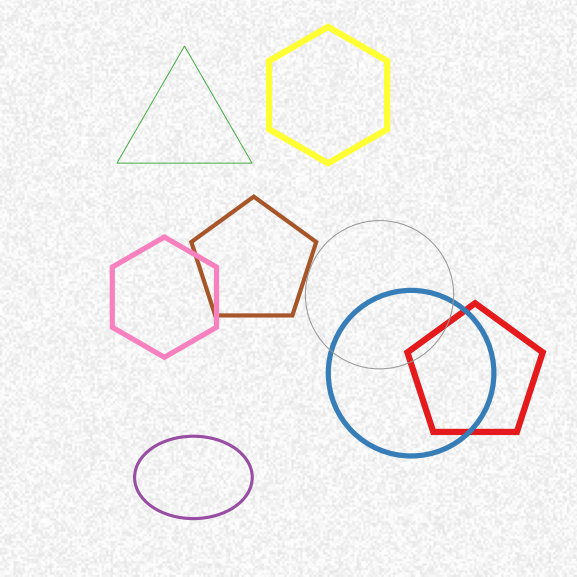[{"shape": "pentagon", "thickness": 3, "radius": 0.62, "center": [0.823, 0.351]}, {"shape": "circle", "thickness": 2.5, "radius": 0.72, "center": [0.712, 0.353]}, {"shape": "triangle", "thickness": 0.5, "radius": 0.68, "center": [0.319, 0.784]}, {"shape": "oval", "thickness": 1.5, "radius": 0.51, "center": [0.335, 0.172]}, {"shape": "hexagon", "thickness": 3, "radius": 0.59, "center": [0.568, 0.834]}, {"shape": "pentagon", "thickness": 2, "radius": 0.57, "center": [0.439, 0.545]}, {"shape": "hexagon", "thickness": 2.5, "radius": 0.52, "center": [0.285, 0.485]}, {"shape": "circle", "thickness": 0.5, "radius": 0.64, "center": [0.657, 0.489]}]